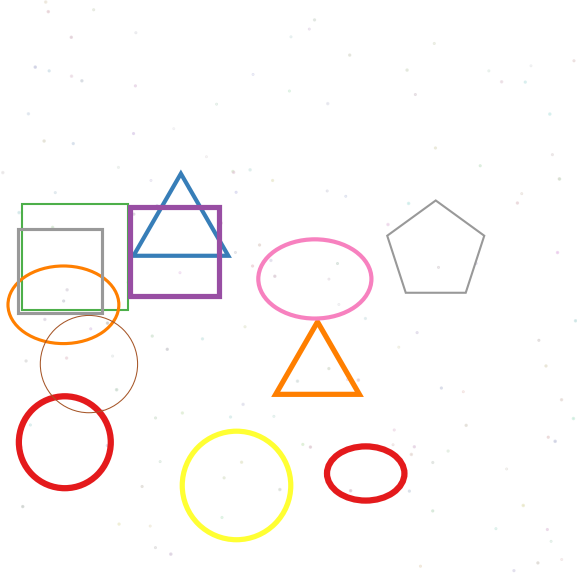[{"shape": "circle", "thickness": 3, "radius": 0.4, "center": [0.112, 0.233]}, {"shape": "oval", "thickness": 3, "radius": 0.34, "center": [0.633, 0.179]}, {"shape": "triangle", "thickness": 2, "radius": 0.47, "center": [0.313, 0.604]}, {"shape": "square", "thickness": 1, "radius": 0.46, "center": [0.13, 0.554]}, {"shape": "square", "thickness": 2.5, "radius": 0.38, "center": [0.303, 0.563]}, {"shape": "triangle", "thickness": 2.5, "radius": 0.42, "center": [0.55, 0.358]}, {"shape": "oval", "thickness": 1.5, "radius": 0.48, "center": [0.11, 0.471]}, {"shape": "circle", "thickness": 2.5, "radius": 0.47, "center": [0.41, 0.159]}, {"shape": "circle", "thickness": 0.5, "radius": 0.42, "center": [0.154, 0.369]}, {"shape": "oval", "thickness": 2, "radius": 0.49, "center": [0.545, 0.516]}, {"shape": "pentagon", "thickness": 1, "radius": 0.44, "center": [0.755, 0.564]}, {"shape": "square", "thickness": 1.5, "radius": 0.36, "center": [0.104, 0.529]}]